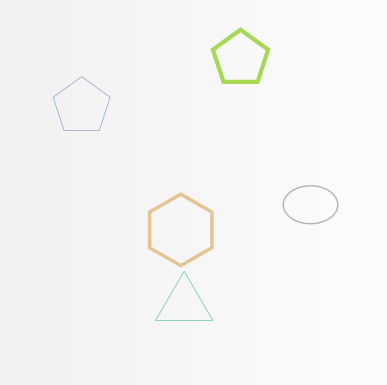[{"shape": "triangle", "thickness": 0.5, "radius": 0.43, "center": [0.475, 0.21]}, {"shape": "pentagon", "thickness": 0.5, "radius": 0.39, "center": [0.211, 0.724]}, {"shape": "pentagon", "thickness": 3, "radius": 0.37, "center": [0.621, 0.848]}, {"shape": "hexagon", "thickness": 2.5, "radius": 0.46, "center": [0.466, 0.403]}, {"shape": "oval", "thickness": 1, "radius": 0.35, "center": [0.801, 0.468]}]